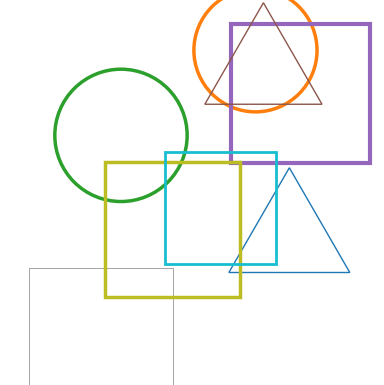[{"shape": "triangle", "thickness": 1, "radius": 0.91, "center": [0.752, 0.383]}, {"shape": "circle", "thickness": 2.5, "radius": 0.8, "center": [0.664, 0.869]}, {"shape": "circle", "thickness": 2.5, "radius": 0.86, "center": [0.314, 0.648]}, {"shape": "square", "thickness": 3, "radius": 0.9, "center": [0.781, 0.758]}, {"shape": "triangle", "thickness": 1, "radius": 0.88, "center": [0.684, 0.817]}, {"shape": "square", "thickness": 0.5, "radius": 0.94, "center": [0.262, 0.117]}, {"shape": "square", "thickness": 2.5, "radius": 0.88, "center": [0.448, 0.404]}, {"shape": "square", "thickness": 2, "radius": 0.72, "center": [0.573, 0.459]}]